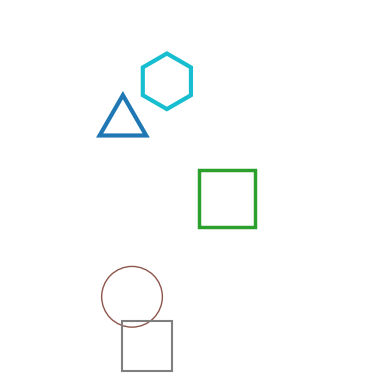[{"shape": "triangle", "thickness": 3, "radius": 0.35, "center": [0.319, 0.683]}, {"shape": "square", "thickness": 2.5, "radius": 0.37, "center": [0.59, 0.484]}, {"shape": "circle", "thickness": 1, "radius": 0.39, "center": [0.343, 0.229]}, {"shape": "square", "thickness": 1.5, "radius": 0.33, "center": [0.382, 0.101]}, {"shape": "hexagon", "thickness": 3, "radius": 0.36, "center": [0.433, 0.789]}]